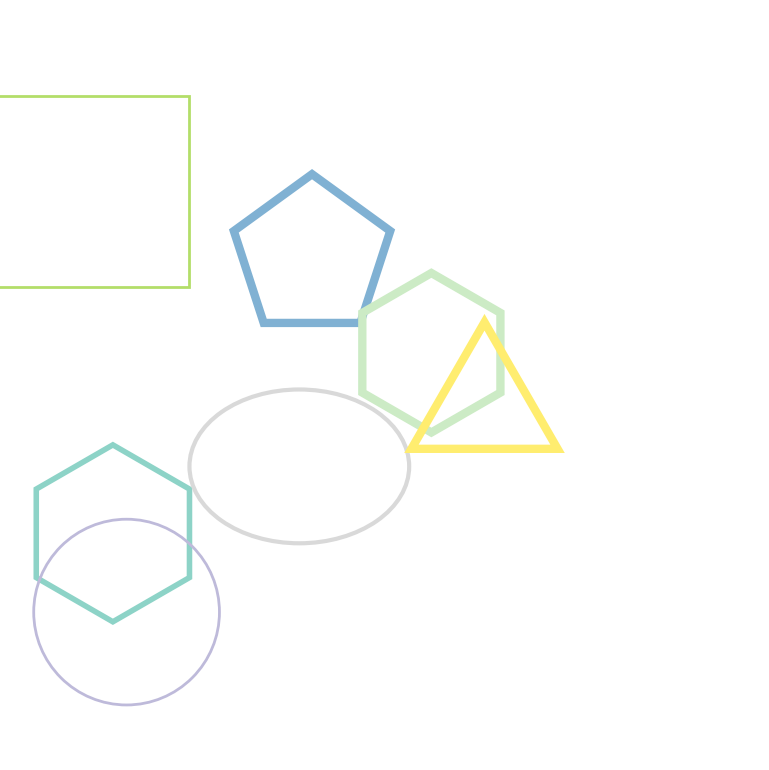[{"shape": "hexagon", "thickness": 2, "radius": 0.57, "center": [0.147, 0.307]}, {"shape": "circle", "thickness": 1, "radius": 0.6, "center": [0.164, 0.205]}, {"shape": "pentagon", "thickness": 3, "radius": 0.53, "center": [0.405, 0.667]}, {"shape": "square", "thickness": 1, "radius": 0.62, "center": [0.122, 0.751]}, {"shape": "oval", "thickness": 1.5, "radius": 0.71, "center": [0.389, 0.394]}, {"shape": "hexagon", "thickness": 3, "radius": 0.52, "center": [0.56, 0.542]}, {"shape": "triangle", "thickness": 3, "radius": 0.55, "center": [0.629, 0.472]}]